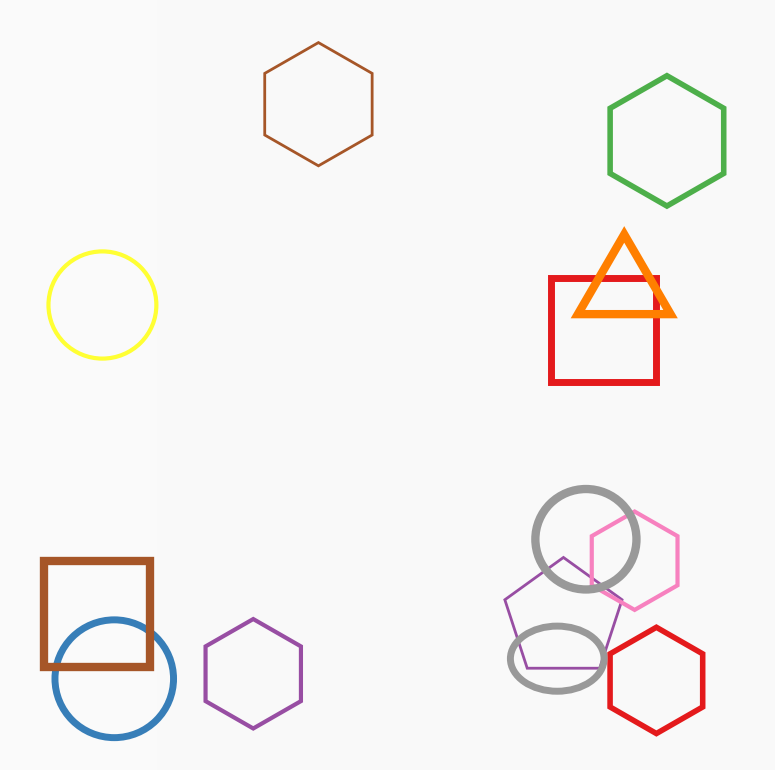[{"shape": "square", "thickness": 2.5, "radius": 0.34, "center": [0.779, 0.571]}, {"shape": "hexagon", "thickness": 2, "radius": 0.34, "center": [0.847, 0.116]}, {"shape": "circle", "thickness": 2.5, "radius": 0.38, "center": [0.147, 0.119]}, {"shape": "hexagon", "thickness": 2, "radius": 0.42, "center": [0.861, 0.817]}, {"shape": "hexagon", "thickness": 1.5, "radius": 0.36, "center": [0.327, 0.125]}, {"shape": "pentagon", "thickness": 1, "radius": 0.4, "center": [0.727, 0.197]}, {"shape": "triangle", "thickness": 3, "radius": 0.35, "center": [0.805, 0.627]}, {"shape": "circle", "thickness": 1.5, "radius": 0.35, "center": [0.132, 0.604]}, {"shape": "hexagon", "thickness": 1, "radius": 0.4, "center": [0.411, 0.865]}, {"shape": "square", "thickness": 3, "radius": 0.34, "center": [0.125, 0.202]}, {"shape": "hexagon", "thickness": 1.5, "radius": 0.32, "center": [0.819, 0.272]}, {"shape": "oval", "thickness": 2.5, "radius": 0.3, "center": [0.719, 0.145]}, {"shape": "circle", "thickness": 3, "radius": 0.33, "center": [0.756, 0.3]}]